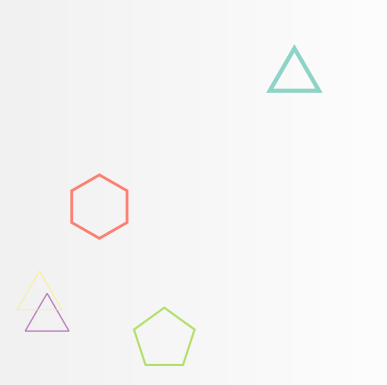[{"shape": "triangle", "thickness": 3, "radius": 0.37, "center": [0.76, 0.801]}, {"shape": "hexagon", "thickness": 2, "radius": 0.41, "center": [0.257, 0.463]}, {"shape": "pentagon", "thickness": 1.5, "radius": 0.41, "center": [0.424, 0.119]}, {"shape": "triangle", "thickness": 1, "radius": 0.33, "center": [0.122, 0.173]}, {"shape": "triangle", "thickness": 0.5, "radius": 0.33, "center": [0.102, 0.229]}]